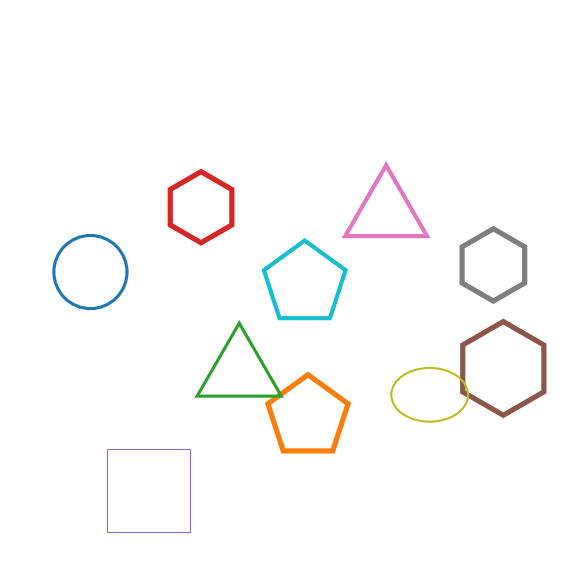[{"shape": "circle", "thickness": 1.5, "radius": 0.32, "center": [0.157, 0.528]}, {"shape": "pentagon", "thickness": 2.5, "radius": 0.36, "center": [0.533, 0.277]}, {"shape": "triangle", "thickness": 1.5, "radius": 0.42, "center": [0.414, 0.355]}, {"shape": "hexagon", "thickness": 2.5, "radius": 0.31, "center": [0.348, 0.64]}, {"shape": "square", "thickness": 0.5, "radius": 0.36, "center": [0.257, 0.15]}, {"shape": "hexagon", "thickness": 2.5, "radius": 0.41, "center": [0.872, 0.361]}, {"shape": "triangle", "thickness": 2, "radius": 0.41, "center": [0.669, 0.631]}, {"shape": "hexagon", "thickness": 2.5, "radius": 0.31, "center": [0.854, 0.54]}, {"shape": "oval", "thickness": 1, "radius": 0.33, "center": [0.744, 0.315]}, {"shape": "pentagon", "thickness": 2, "radius": 0.37, "center": [0.528, 0.508]}]